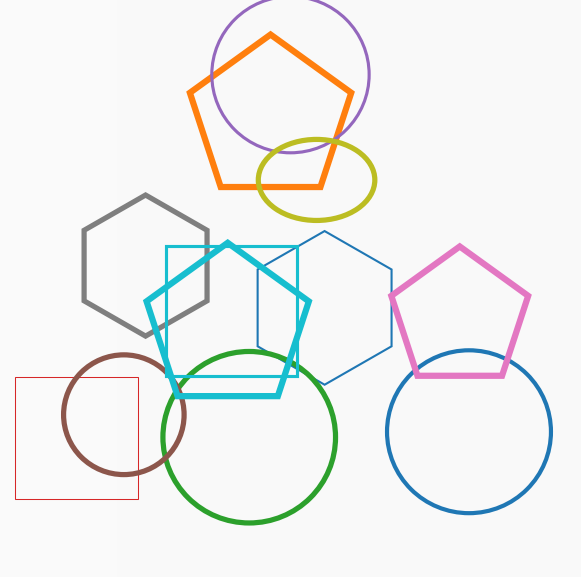[{"shape": "circle", "thickness": 2, "radius": 0.71, "center": [0.807, 0.252]}, {"shape": "hexagon", "thickness": 1, "radius": 0.67, "center": [0.558, 0.466]}, {"shape": "pentagon", "thickness": 3, "radius": 0.73, "center": [0.465, 0.793]}, {"shape": "circle", "thickness": 2.5, "radius": 0.74, "center": [0.429, 0.242]}, {"shape": "square", "thickness": 0.5, "radius": 0.53, "center": [0.131, 0.241]}, {"shape": "circle", "thickness": 1.5, "radius": 0.68, "center": [0.5, 0.87]}, {"shape": "circle", "thickness": 2.5, "radius": 0.52, "center": [0.213, 0.281]}, {"shape": "pentagon", "thickness": 3, "radius": 0.62, "center": [0.791, 0.449]}, {"shape": "hexagon", "thickness": 2.5, "radius": 0.61, "center": [0.25, 0.539]}, {"shape": "oval", "thickness": 2.5, "radius": 0.5, "center": [0.545, 0.688]}, {"shape": "pentagon", "thickness": 3, "radius": 0.73, "center": [0.392, 0.432]}, {"shape": "square", "thickness": 1.5, "radius": 0.56, "center": [0.398, 0.46]}]